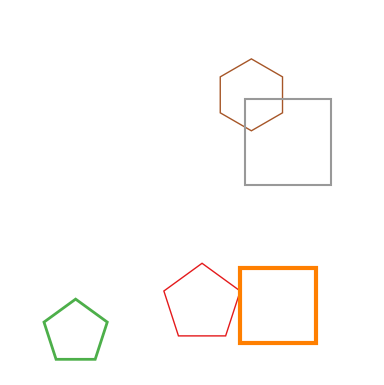[{"shape": "pentagon", "thickness": 1, "radius": 0.52, "center": [0.525, 0.212]}, {"shape": "pentagon", "thickness": 2, "radius": 0.43, "center": [0.196, 0.137]}, {"shape": "square", "thickness": 3, "radius": 0.49, "center": [0.723, 0.207]}, {"shape": "hexagon", "thickness": 1, "radius": 0.47, "center": [0.653, 0.754]}, {"shape": "square", "thickness": 1.5, "radius": 0.56, "center": [0.748, 0.63]}]